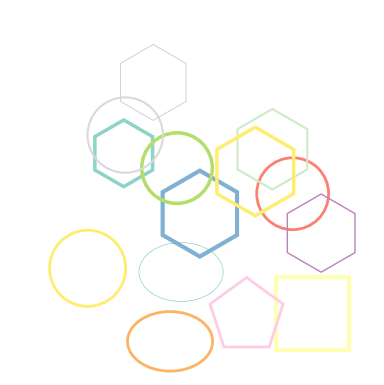[{"shape": "hexagon", "thickness": 2.5, "radius": 0.43, "center": [0.321, 0.602]}, {"shape": "oval", "thickness": 0.5, "radius": 0.55, "center": [0.47, 0.293]}, {"shape": "square", "thickness": 3, "radius": 0.47, "center": [0.811, 0.186]}, {"shape": "hexagon", "thickness": 0.5, "radius": 0.49, "center": [0.398, 0.786]}, {"shape": "circle", "thickness": 2, "radius": 0.47, "center": [0.76, 0.497]}, {"shape": "hexagon", "thickness": 3, "radius": 0.56, "center": [0.519, 0.445]}, {"shape": "oval", "thickness": 2, "radius": 0.55, "center": [0.442, 0.113]}, {"shape": "circle", "thickness": 2.5, "radius": 0.46, "center": [0.46, 0.563]}, {"shape": "pentagon", "thickness": 2, "radius": 0.5, "center": [0.64, 0.179]}, {"shape": "circle", "thickness": 1.5, "radius": 0.49, "center": [0.325, 0.649]}, {"shape": "hexagon", "thickness": 1, "radius": 0.51, "center": [0.834, 0.395]}, {"shape": "hexagon", "thickness": 1.5, "radius": 0.52, "center": [0.708, 0.612]}, {"shape": "hexagon", "thickness": 2.5, "radius": 0.58, "center": [0.663, 0.555]}, {"shape": "circle", "thickness": 2, "radius": 0.49, "center": [0.228, 0.303]}]